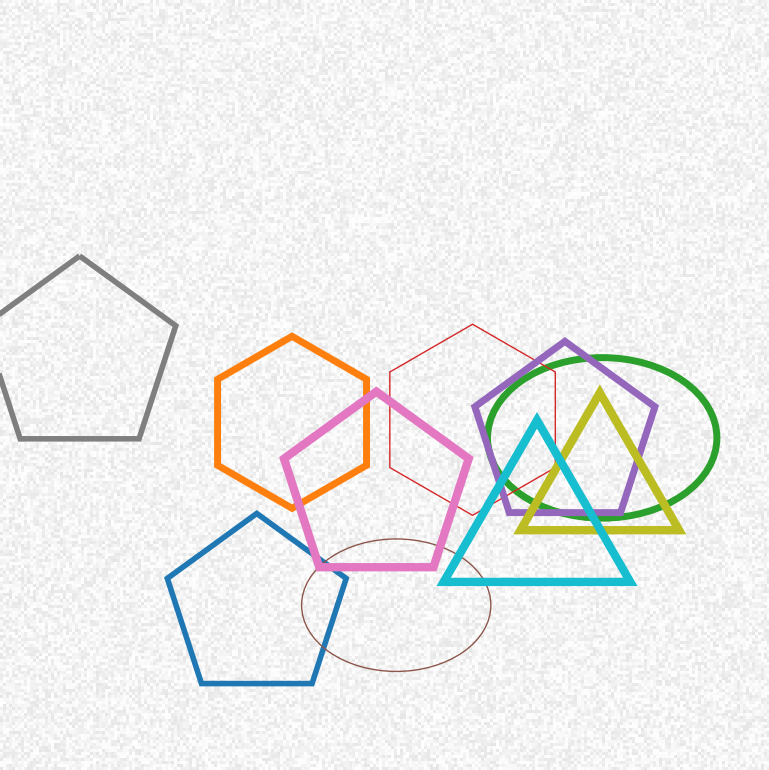[{"shape": "pentagon", "thickness": 2, "radius": 0.61, "center": [0.333, 0.211]}, {"shape": "hexagon", "thickness": 2.5, "radius": 0.56, "center": [0.379, 0.452]}, {"shape": "oval", "thickness": 2.5, "radius": 0.74, "center": [0.782, 0.431]}, {"shape": "hexagon", "thickness": 0.5, "radius": 0.62, "center": [0.614, 0.455]}, {"shape": "pentagon", "thickness": 2.5, "radius": 0.61, "center": [0.734, 0.434]}, {"shape": "oval", "thickness": 0.5, "radius": 0.61, "center": [0.515, 0.214]}, {"shape": "pentagon", "thickness": 3, "radius": 0.63, "center": [0.489, 0.365]}, {"shape": "pentagon", "thickness": 2, "radius": 0.66, "center": [0.103, 0.536]}, {"shape": "triangle", "thickness": 3, "radius": 0.59, "center": [0.779, 0.371]}, {"shape": "triangle", "thickness": 3, "radius": 0.7, "center": [0.697, 0.314]}]